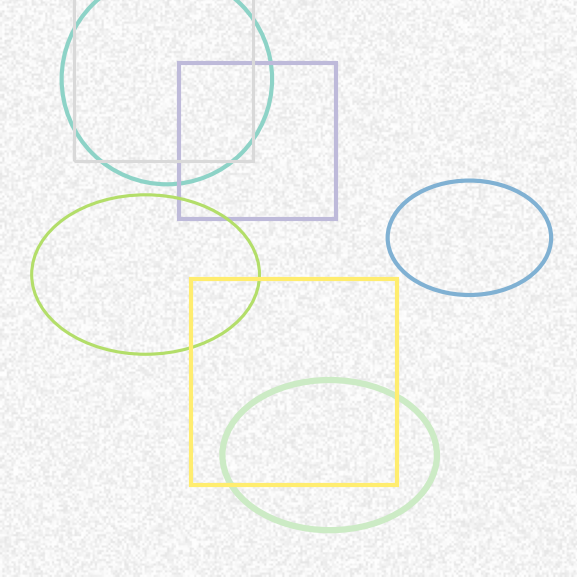[{"shape": "circle", "thickness": 2, "radius": 0.91, "center": [0.289, 0.862]}, {"shape": "square", "thickness": 2, "radius": 0.68, "center": [0.445, 0.755]}, {"shape": "oval", "thickness": 2, "radius": 0.71, "center": [0.813, 0.587]}, {"shape": "oval", "thickness": 1.5, "radius": 0.99, "center": [0.252, 0.524]}, {"shape": "square", "thickness": 1.5, "radius": 0.77, "center": [0.284, 0.876]}, {"shape": "oval", "thickness": 3, "radius": 0.93, "center": [0.571, 0.211]}, {"shape": "square", "thickness": 2, "radius": 0.89, "center": [0.509, 0.337]}]